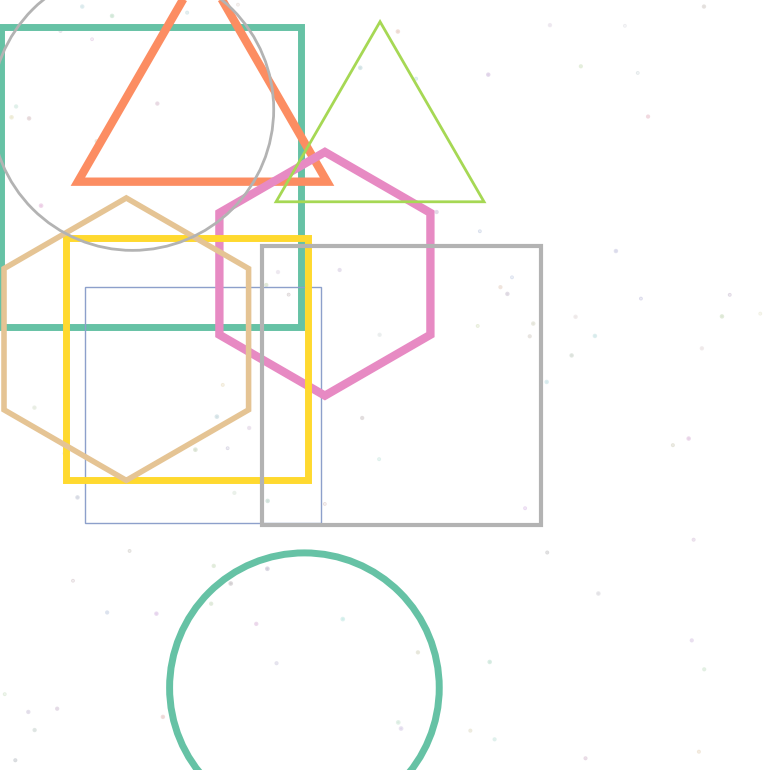[{"shape": "square", "thickness": 2.5, "radius": 0.97, "center": [0.196, 0.77]}, {"shape": "circle", "thickness": 2.5, "radius": 0.88, "center": [0.395, 0.107]}, {"shape": "triangle", "thickness": 3, "radius": 0.93, "center": [0.263, 0.857]}, {"shape": "square", "thickness": 0.5, "radius": 0.76, "center": [0.264, 0.474]}, {"shape": "hexagon", "thickness": 3, "radius": 0.79, "center": [0.422, 0.644]}, {"shape": "triangle", "thickness": 1, "radius": 0.78, "center": [0.494, 0.816]}, {"shape": "square", "thickness": 2.5, "radius": 0.79, "center": [0.242, 0.534]}, {"shape": "hexagon", "thickness": 2, "radius": 0.92, "center": [0.164, 0.559]}, {"shape": "square", "thickness": 1.5, "radius": 0.91, "center": [0.522, 0.499]}, {"shape": "circle", "thickness": 1, "radius": 0.92, "center": [0.172, 0.858]}]